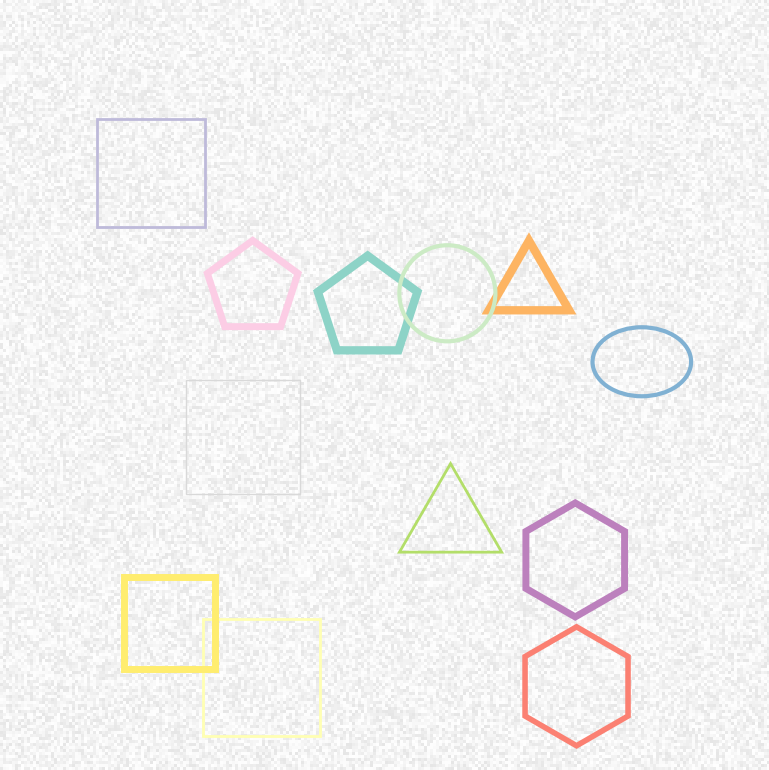[{"shape": "pentagon", "thickness": 3, "radius": 0.34, "center": [0.477, 0.6]}, {"shape": "square", "thickness": 1, "radius": 0.38, "center": [0.34, 0.12]}, {"shape": "square", "thickness": 1, "radius": 0.35, "center": [0.196, 0.776]}, {"shape": "hexagon", "thickness": 2, "radius": 0.39, "center": [0.749, 0.109]}, {"shape": "oval", "thickness": 1.5, "radius": 0.32, "center": [0.834, 0.53]}, {"shape": "triangle", "thickness": 3, "radius": 0.3, "center": [0.687, 0.627]}, {"shape": "triangle", "thickness": 1, "radius": 0.38, "center": [0.585, 0.321]}, {"shape": "pentagon", "thickness": 2.5, "radius": 0.31, "center": [0.328, 0.626]}, {"shape": "square", "thickness": 0.5, "radius": 0.37, "center": [0.316, 0.432]}, {"shape": "hexagon", "thickness": 2.5, "radius": 0.37, "center": [0.747, 0.273]}, {"shape": "circle", "thickness": 1.5, "radius": 0.31, "center": [0.581, 0.619]}, {"shape": "square", "thickness": 2.5, "radius": 0.3, "center": [0.22, 0.191]}]